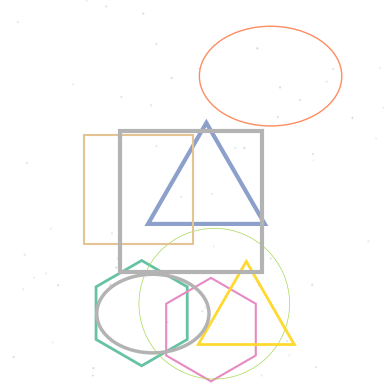[{"shape": "hexagon", "thickness": 2, "radius": 0.68, "center": [0.368, 0.187]}, {"shape": "oval", "thickness": 1, "radius": 0.92, "center": [0.703, 0.802]}, {"shape": "triangle", "thickness": 3, "radius": 0.88, "center": [0.536, 0.506]}, {"shape": "hexagon", "thickness": 1.5, "radius": 0.67, "center": [0.548, 0.144]}, {"shape": "circle", "thickness": 0.5, "radius": 0.98, "center": [0.557, 0.211]}, {"shape": "triangle", "thickness": 2, "radius": 0.72, "center": [0.64, 0.177]}, {"shape": "square", "thickness": 1.5, "radius": 0.71, "center": [0.359, 0.508]}, {"shape": "oval", "thickness": 2.5, "radius": 0.73, "center": [0.397, 0.186]}, {"shape": "square", "thickness": 3, "radius": 0.92, "center": [0.496, 0.476]}]